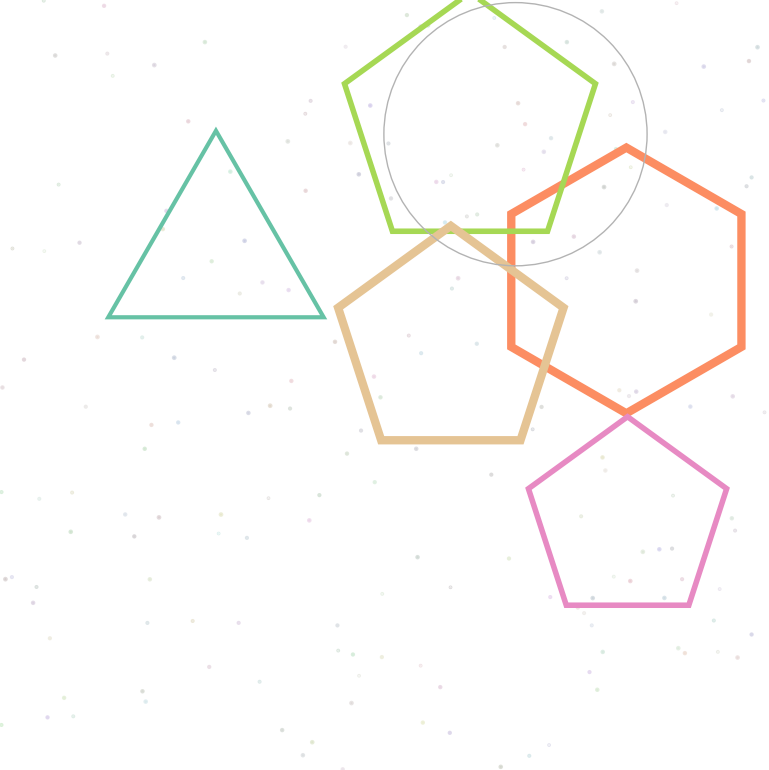[{"shape": "triangle", "thickness": 1.5, "radius": 0.81, "center": [0.28, 0.669]}, {"shape": "hexagon", "thickness": 3, "radius": 0.86, "center": [0.813, 0.636]}, {"shape": "pentagon", "thickness": 2, "radius": 0.68, "center": [0.815, 0.323]}, {"shape": "pentagon", "thickness": 2, "radius": 0.86, "center": [0.61, 0.838]}, {"shape": "pentagon", "thickness": 3, "radius": 0.77, "center": [0.586, 0.553]}, {"shape": "circle", "thickness": 0.5, "radius": 0.85, "center": [0.669, 0.826]}]